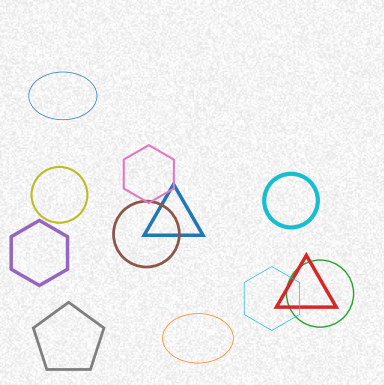[{"shape": "triangle", "thickness": 2.5, "radius": 0.44, "center": [0.451, 0.433]}, {"shape": "oval", "thickness": 0.5, "radius": 0.44, "center": [0.163, 0.751]}, {"shape": "oval", "thickness": 0.5, "radius": 0.46, "center": [0.514, 0.121]}, {"shape": "circle", "thickness": 1, "radius": 0.44, "center": [0.831, 0.237]}, {"shape": "triangle", "thickness": 2.5, "radius": 0.45, "center": [0.796, 0.247]}, {"shape": "hexagon", "thickness": 2.5, "radius": 0.42, "center": [0.102, 0.343]}, {"shape": "circle", "thickness": 2, "radius": 0.43, "center": [0.38, 0.392]}, {"shape": "hexagon", "thickness": 1.5, "radius": 0.38, "center": [0.387, 0.548]}, {"shape": "pentagon", "thickness": 2, "radius": 0.48, "center": [0.178, 0.118]}, {"shape": "circle", "thickness": 1.5, "radius": 0.36, "center": [0.154, 0.494]}, {"shape": "circle", "thickness": 3, "radius": 0.35, "center": [0.756, 0.479]}, {"shape": "hexagon", "thickness": 0.5, "radius": 0.42, "center": [0.706, 0.225]}]